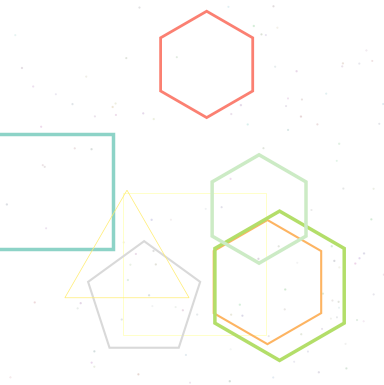[{"shape": "square", "thickness": 2.5, "radius": 0.75, "center": [0.144, 0.503]}, {"shape": "square", "thickness": 0.5, "radius": 0.92, "center": [0.505, 0.314]}, {"shape": "hexagon", "thickness": 2, "radius": 0.69, "center": [0.537, 0.833]}, {"shape": "hexagon", "thickness": 1.5, "radius": 0.81, "center": [0.695, 0.267]}, {"shape": "hexagon", "thickness": 2.5, "radius": 0.97, "center": [0.726, 0.258]}, {"shape": "pentagon", "thickness": 1.5, "radius": 0.77, "center": [0.374, 0.221]}, {"shape": "hexagon", "thickness": 2.5, "radius": 0.7, "center": [0.673, 0.457]}, {"shape": "triangle", "thickness": 0.5, "radius": 0.93, "center": [0.33, 0.32]}]